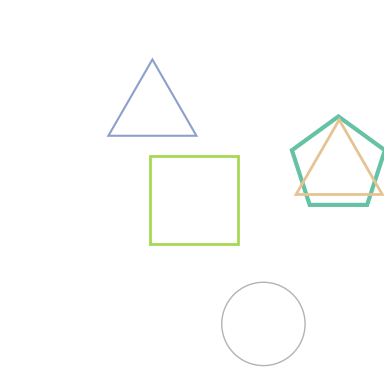[{"shape": "pentagon", "thickness": 3, "radius": 0.63, "center": [0.879, 0.571]}, {"shape": "triangle", "thickness": 1.5, "radius": 0.66, "center": [0.396, 0.713]}, {"shape": "square", "thickness": 2, "radius": 0.57, "center": [0.503, 0.481]}, {"shape": "triangle", "thickness": 2, "radius": 0.65, "center": [0.881, 0.56]}, {"shape": "circle", "thickness": 1, "radius": 0.54, "center": [0.684, 0.159]}]